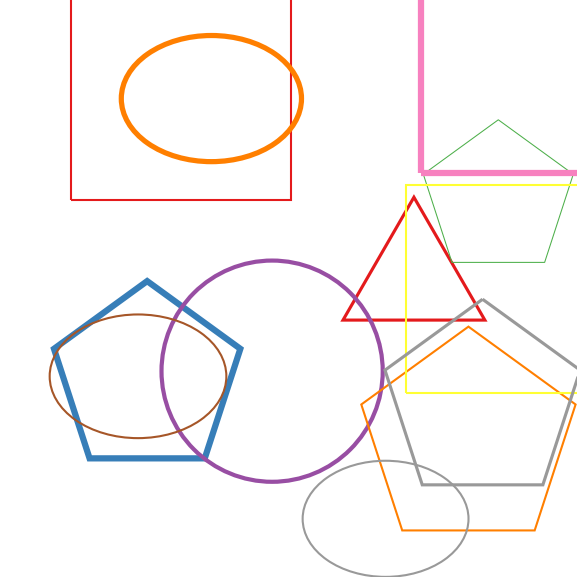[{"shape": "square", "thickness": 1, "radius": 0.96, "center": [0.313, 0.845]}, {"shape": "triangle", "thickness": 1.5, "radius": 0.71, "center": [0.717, 0.516]}, {"shape": "pentagon", "thickness": 3, "radius": 0.85, "center": [0.255, 0.343]}, {"shape": "pentagon", "thickness": 0.5, "radius": 0.68, "center": [0.863, 0.655]}, {"shape": "circle", "thickness": 2, "radius": 0.96, "center": [0.471, 0.356]}, {"shape": "pentagon", "thickness": 1, "radius": 0.98, "center": [0.811, 0.238]}, {"shape": "oval", "thickness": 2.5, "radius": 0.78, "center": [0.366, 0.828]}, {"shape": "square", "thickness": 1, "radius": 0.9, "center": [0.883, 0.498]}, {"shape": "oval", "thickness": 1, "radius": 0.76, "center": [0.239, 0.348]}, {"shape": "square", "thickness": 3, "radius": 0.82, "center": [0.893, 0.862]}, {"shape": "pentagon", "thickness": 1.5, "radius": 0.89, "center": [0.836, 0.303]}, {"shape": "oval", "thickness": 1, "radius": 0.72, "center": [0.668, 0.101]}]